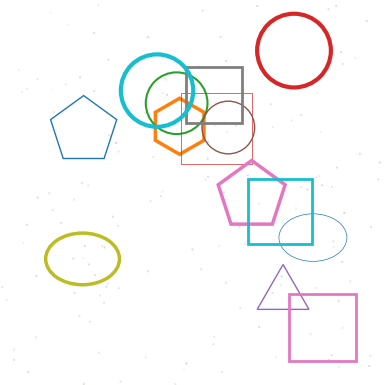[{"shape": "oval", "thickness": 0.5, "radius": 0.44, "center": [0.813, 0.383]}, {"shape": "pentagon", "thickness": 1, "radius": 0.45, "center": [0.217, 0.661]}, {"shape": "hexagon", "thickness": 2.5, "radius": 0.36, "center": [0.467, 0.672]}, {"shape": "circle", "thickness": 1.5, "radius": 0.4, "center": [0.459, 0.732]}, {"shape": "square", "thickness": 0.5, "radius": 0.46, "center": [0.561, 0.666]}, {"shape": "circle", "thickness": 3, "radius": 0.48, "center": [0.764, 0.869]}, {"shape": "triangle", "thickness": 1, "radius": 0.39, "center": [0.735, 0.235]}, {"shape": "circle", "thickness": 1, "radius": 0.34, "center": [0.593, 0.669]}, {"shape": "pentagon", "thickness": 2.5, "radius": 0.46, "center": [0.654, 0.492]}, {"shape": "square", "thickness": 2, "radius": 0.44, "center": [0.837, 0.15]}, {"shape": "square", "thickness": 2, "radius": 0.36, "center": [0.556, 0.752]}, {"shape": "oval", "thickness": 2.5, "radius": 0.48, "center": [0.214, 0.327]}, {"shape": "square", "thickness": 2, "radius": 0.42, "center": [0.728, 0.45]}, {"shape": "circle", "thickness": 3, "radius": 0.47, "center": [0.408, 0.765]}]